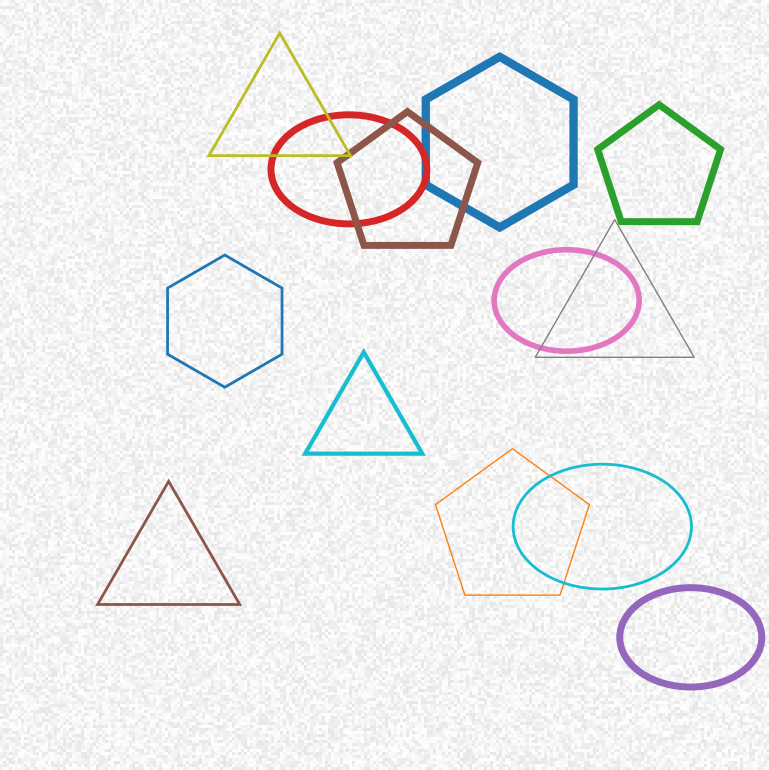[{"shape": "hexagon", "thickness": 3, "radius": 0.55, "center": [0.649, 0.815]}, {"shape": "hexagon", "thickness": 1, "radius": 0.43, "center": [0.292, 0.583]}, {"shape": "pentagon", "thickness": 0.5, "radius": 0.53, "center": [0.666, 0.312]}, {"shape": "pentagon", "thickness": 2.5, "radius": 0.42, "center": [0.856, 0.78]}, {"shape": "oval", "thickness": 2.5, "radius": 0.51, "center": [0.453, 0.78]}, {"shape": "oval", "thickness": 2.5, "radius": 0.46, "center": [0.897, 0.172]}, {"shape": "triangle", "thickness": 1, "radius": 0.53, "center": [0.219, 0.268]}, {"shape": "pentagon", "thickness": 2.5, "radius": 0.48, "center": [0.529, 0.759]}, {"shape": "oval", "thickness": 2, "radius": 0.47, "center": [0.736, 0.61]}, {"shape": "triangle", "thickness": 0.5, "radius": 0.6, "center": [0.798, 0.596]}, {"shape": "triangle", "thickness": 1, "radius": 0.53, "center": [0.363, 0.851]}, {"shape": "oval", "thickness": 1, "radius": 0.58, "center": [0.782, 0.316]}, {"shape": "triangle", "thickness": 1.5, "radius": 0.44, "center": [0.472, 0.455]}]